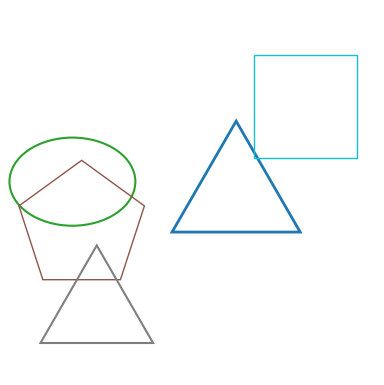[{"shape": "triangle", "thickness": 2, "radius": 0.96, "center": [0.613, 0.493]}, {"shape": "oval", "thickness": 1.5, "radius": 0.82, "center": [0.188, 0.528]}, {"shape": "pentagon", "thickness": 1, "radius": 0.86, "center": [0.212, 0.412]}, {"shape": "triangle", "thickness": 1.5, "radius": 0.84, "center": [0.251, 0.194]}, {"shape": "square", "thickness": 1, "radius": 0.67, "center": [0.793, 0.723]}]